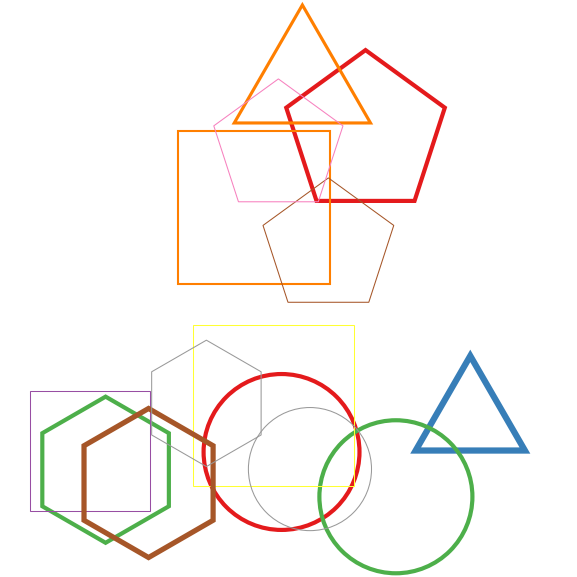[{"shape": "circle", "thickness": 2, "radius": 0.67, "center": [0.488, 0.216]}, {"shape": "pentagon", "thickness": 2, "radius": 0.72, "center": [0.633, 0.768]}, {"shape": "triangle", "thickness": 3, "radius": 0.55, "center": [0.814, 0.274]}, {"shape": "hexagon", "thickness": 2, "radius": 0.63, "center": [0.183, 0.186]}, {"shape": "circle", "thickness": 2, "radius": 0.66, "center": [0.686, 0.139]}, {"shape": "square", "thickness": 0.5, "radius": 0.52, "center": [0.155, 0.218]}, {"shape": "triangle", "thickness": 1.5, "radius": 0.68, "center": [0.524, 0.854]}, {"shape": "square", "thickness": 1, "radius": 0.66, "center": [0.44, 0.64]}, {"shape": "square", "thickness": 0.5, "radius": 0.7, "center": [0.474, 0.297]}, {"shape": "pentagon", "thickness": 0.5, "radius": 0.6, "center": [0.569, 0.572]}, {"shape": "hexagon", "thickness": 2.5, "radius": 0.65, "center": [0.257, 0.163]}, {"shape": "pentagon", "thickness": 0.5, "radius": 0.59, "center": [0.482, 0.745]}, {"shape": "hexagon", "thickness": 0.5, "radius": 0.55, "center": [0.357, 0.301]}, {"shape": "circle", "thickness": 0.5, "radius": 0.53, "center": [0.537, 0.187]}]